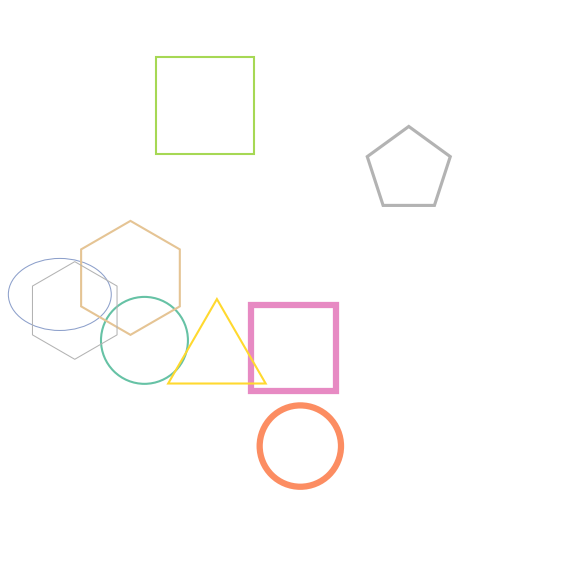[{"shape": "circle", "thickness": 1, "radius": 0.38, "center": [0.25, 0.41]}, {"shape": "circle", "thickness": 3, "radius": 0.35, "center": [0.52, 0.227]}, {"shape": "oval", "thickness": 0.5, "radius": 0.45, "center": [0.104, 0.489]}, {"shape": "square", "thickness": 3, "radius": 0.37, "center": [0.508, 0.396]}, {"shape": "square", "thickness": 1, "radius": 0.42, "center": [0.355, 0.816]}, {"shape": "triangle", "thickness": 1, "radius": 0.49, "center": [0.376, 0.384]}, {"shape": "hexagon", "thickness": 1, "radius": 0.49, "center": [0.226, 0.518]}, {"shape": "hexagon", "thickness": 0.5, "radius": 0.42, "center": [0.129, 0.462]}, {"shape": "pentagon", "thickness": 1.5, "radius": 0.38, "center": [0.708, 0.705]}]